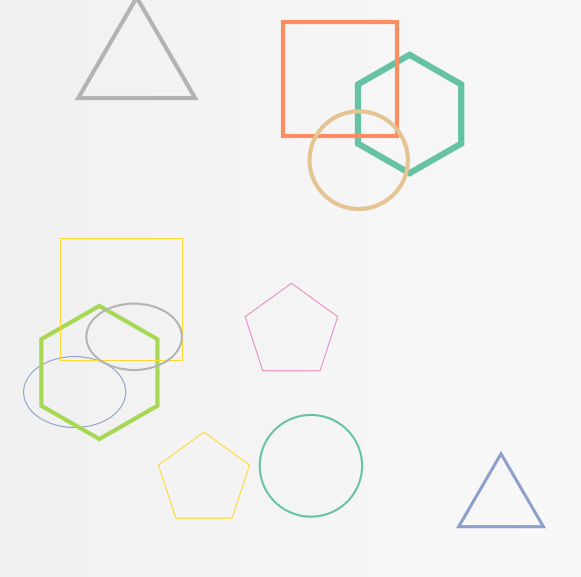[{"shape": "hexagon", "thickness": 3, "radius": 0.51, "center": [0.705, 0.802]}, {"shape": "circle", "thickness": 1, "radius": 0.44, "center": [0.535, 0.193]}, {"shape": "square", "thickness": 2, "radius": 0.49, "center": [0.585, 0.862]}, {"shape": "oval", "thickness": 0.5, "radius": 0.44, "center": [0.128, 0.32]}, {"shape": "triangle", "thickness": 1.5, "radius": 0.42, "center": [0.862, 0.129]}, {"shape": "pentagon", "thickness": 0.5, "radius": 0.42, "center": [0.501, 0.425]}, {"shape": "hexagon", "thickness": 2, "radius": 0.58, "center": [0.171, 0.354]}, {"shape": "pentagon", "thickness": 0.5, "radius": 0.41, "center": [0.351, 0.168]}, {"shape": "square", "thickness": 0.5, "radius": 0.53, "center": [0.208, 0.481]}, {"shape": "circle", "thickness": 2, "radius": 0.42, "center": [0.617, 0.722]}, {"shape": "triangle", "thickness": 2, "radius": 0.58, "center": [0.235, 0.887]}, {"shape": "oval", "thickness": 1, "radius": 0.41, "center": [0.231, 0.416]}]